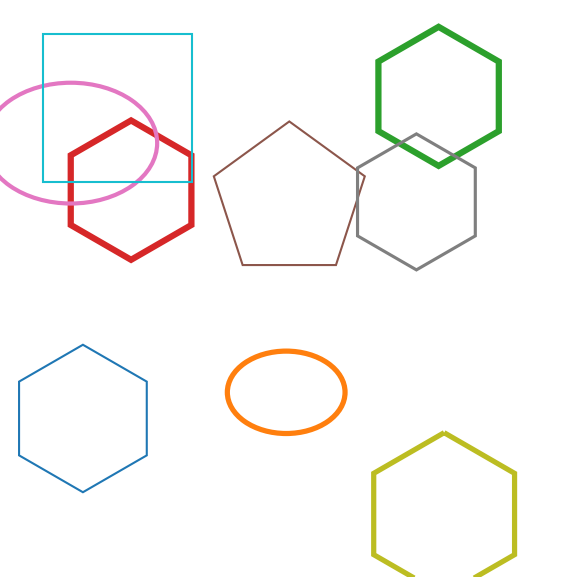[{"shape": "hexagon", "thickness": 1, "radius": 0.64, "center": [0.144, 0.274]}, {"shape": "oval", "thickness": 2.5, "radius": 0.51, "center": [0.496, 0.32]}, {"shape": "hexagon", "thickness": 3, "radius": 0.6, "center": [0.76, 0.832]}, {"shape": "hexagon", "thickness": 3, "radius": 0.6, "center": [0.227, 0.67]}, {"shape": "pentagon", "thickness": 1, "radius": 0.69, "center": [0.501, 0.651]}, {"shape": "oval", "thickness": 2, "radius": 0.75, "center": [0.123, 0.751]}, {"shape": "hexagon", "thickness": 1.5, "radius": 0.59, "center": [0.721, 0.65]}, {"shape": "hexagon", "thickness": 2.5, "radius": 0.7, "center": [0.769, 0.109]}, {"shape": "square", "thickness": 1, "radius": 0.64, "center": [0.204, 0.812]}]